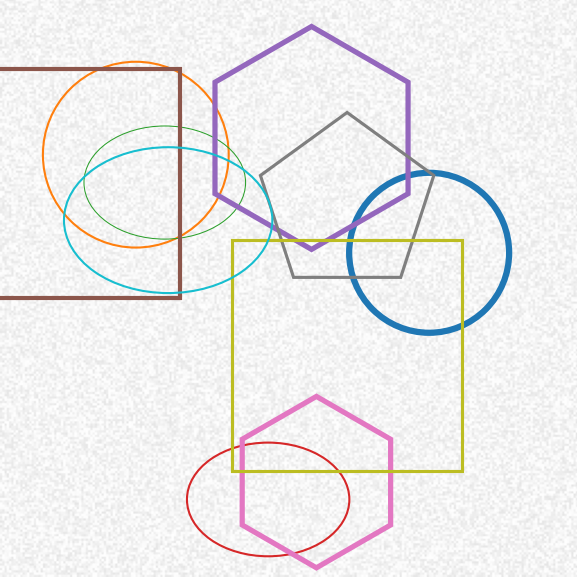[{"shape": "circle", "thickness": 3, "radius": 0.69, "center": [0.743, 0.561]}, {"shape": "circle", "thickness": 1, "radius": 0.8, "center": [0.235, 0.731]}, {"shape": "oval", "thickness": 0.5, "radius": 0.7, "center": [0.285, 0.683]}, {"shape": "oval", "thickness": 1, "radius": 0.7, "center": [0.464, 0.134]}, {"shape": "hexagon", "thickness": 2.5, "radius": 0.97, "center": [0.539, 0.76]}, {"shape": "square", "thickness": 2, "radius": 0.99, "center": [0.114, 0.682]}, {"shape": "hexagon", "thickness": 2.5, "radius": 0.74, "center": [0.548, 0.164]}, {"shape": "pentagon", "thickness": 1.5, "radius": 0.79, "center": [0.601, 0.647]}, {"shape": "square", "thickness": 1.5, "radius": 1.0, "center": [0.601, 0.383]}, {"shape": "oval", "thickness": 1, "radius": 0.9, "center": [0.291, 0.618]}]